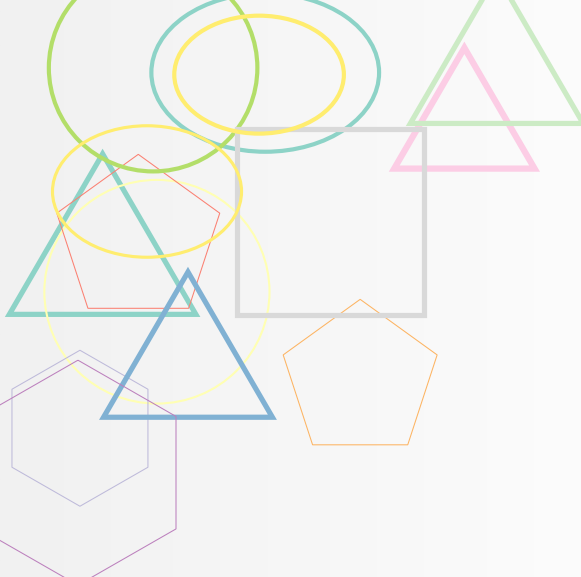[{"shape": "oval", "thickness": 2, "radius": 0.98, "center": [0.456, 0.874]}, {"shape": "triangle", "thickness": 2.5, "radius": 0.93, "center": [0.177, 0.547]}, {"shape": "circle", "thickness": 1, "radius": 0.97, "center": [0.27, 0.494]}, {"shape": "hexagon", "thickness": 0.5, "radius": 0.68, "center": [0.138, 0.258]}, {"shape": "pentagon", "thickness": 0.5, "radius": 0.74, "center": [0.238, 0.584]}, {"shape": "triangle", "thickness": 2.5, "radius": 0.84, "center": [0.323, 0.36]}, {"shape": "pentagon", "thickness": 0.5, "radius": 0.7, "center": [0.62, 0.342]}, {"shape": "circle", "thickness": 2, "radius": 0.9, "center": [0.263, 0.882]}, {"shape": "triangle", "thickness": 3, "radius": 0.7, "center": [0.799, 0.777]}, {"shape": "square", "thickness": 2.5, "radius": 0.8, "center": [0.569, 0.615]}, {"shape": "hexagon", "thickness": 0.5, "radius": 0.97, "center": [0.134, 0.181]}, {"shape": "triangle", "thickness": 2.5, "radius": 0.86, "center": [0.855, 0.871]}, {"shape": "oval", "thickness": 2, "radius": 0.73, "center": [0.446, 0.87]}, {"shape": "oval", "thickness": 1.5, "radius": 0.81, "center": [0.253, 0.668]}]